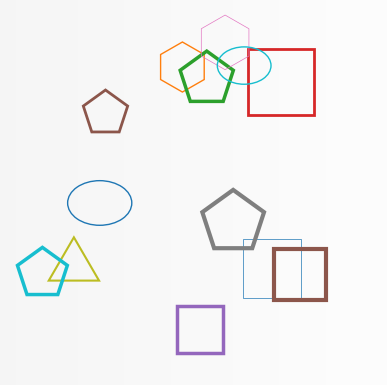[{"shape": "oval", "thickness": 1, "radius": 0.41, "center": [0.257, 0.473]}, {"shape": "square", "thickness": 0.5, "radius": 0.38, "center": [0.702, 0.303]}, {"shape": "hexagon", "thickness": 1, "radius": 0.32, "center": [0.471, 0.826]}, {"shape": "pentagon", "thickness": 2.5, "radius": 0.36, "center": [0.534, 0.795]}, {"shape": "square", "thickness": 2, "radius": 0.43, "center": [0.726, 0.787]}, {"shape": "square", "thickness": 2.5, "radius": 0.3, "center": [0.516, 0.145]}, {"shape": "square", "thickness": 3, "radius": 0.34, "center": [0.775, 0.287]}, {"shape": "pentagon", "thickness": 2, "radius": 0.3, "center": [0.272, 0.706]}, {"shape": "hexagon", "thickness": 0.5, "radius": 0.35, "center": [0.581, 0.89]}, {"shape": "pentagon", "thickness": 3, "radius": 0.42, "center": [0.602, 0.423]}, {"shape": "triangle", "thickness": 1.5, "radius": 0.37, "center": [0.191, 0.309]}, {"shape": "pentagon", "thickness": 2.5, "radius": 0.34, "center": [0.109, 0.29]}, {"shape": "oval", "thickness": 1, "radius": 0.35, "center": [0.63, 0.83]}]